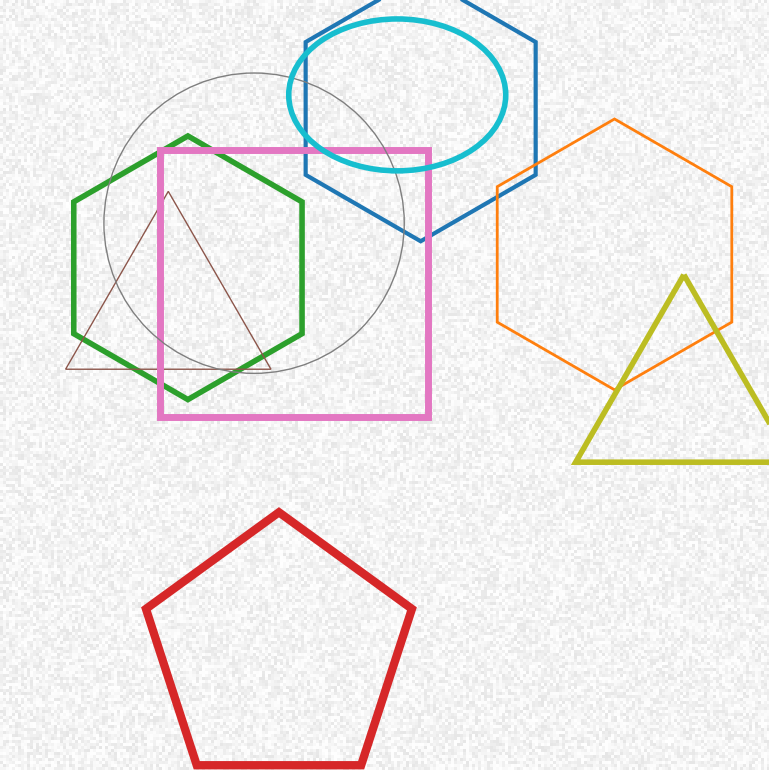[{"shape": "hexagon", "thickness": 1.5, "radius": 0.86, "center": [0.546, 0.859]}, {"shape": "hexagon", "thickness": 1, "radius": 0.88, "center": [0.798, 0.67]}, {"shape": "hexagon", "thickness": 2, "radius": 0.86, "center": [0.244, 0.652]}, {"shape": "pentagon", "thickness": 3, "radius": 0.91, "center": [0.362, 0.153]}, {"shape": "triangle", "thickness": 0.5, "radius": 0.77, "center": [0.219, 0.597]}, {"shape": "square", "thickness": 2.5, "radius": 0.87, "center": [0.382, 0.632]}, {"shape": "circle", "thickness": 0.5, "radius": 0.98, "center": [0.33, 0.71]}, {"shape": "triangle", "thickness": 2, "radius": 0.81, "center": [0.888, 0.481]}, {"shape": "oval", "thickness": 2, "radius": 0.7, "center": [0.516, 0.877]}]